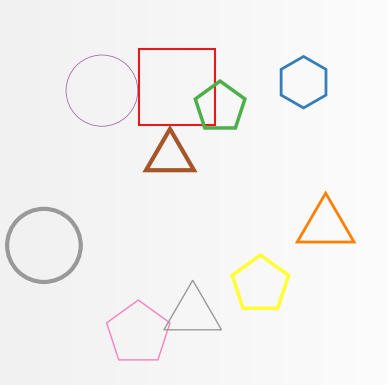[{"shape": "square", "thickness": 1.5, "radius": 0.49, "center": [0.456, 0.774]}, {"shape": "hexagon", "thickness": 2, "radius": 0.33, "center": [0.783, 0.786]}, {"shape": "pentagon", "thickness": 2.5, "radius": 0.34, "center": [0.568, 0.722]}, {"shape": "circle", "thickness": 0.5, "radius": 0.46, "center": [0.263, 0.765]}, {"shape": "triangle", "thickness": 2, "radius": 0.42, "center": [0.84, 0.414]}, {"shape": "pentagon", "thickness": 2.5, "radius": 0.38, "center": [0.672, 0.261]}, {"shape": "triangle", "thickness": 3, "radius": 0.36, "center": [0.439, 0.594]}, {"shape": "pentagon", "thickness": 1, "radius": 0.43, "center": [0.357, 0.135]}, {"shape": "triangle", "thickness": 1, "radius": 0.43, "center": [0.497, 0.186]}, {"shape": "circle", "thickness": 3, "radius": 0.47, "center": [0.113, 0.363]}]